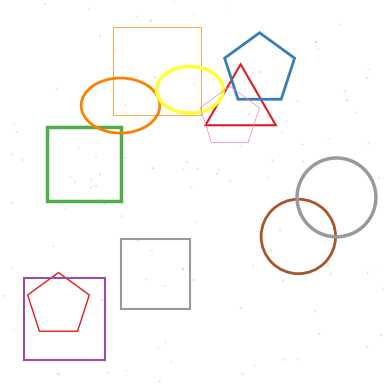[{"shape": "triangle", "thickness": 1.5, "radius": 0.53, "center": [0.625, 0.727]}, {"shape": "pentagon", "thickness": 1, "radius": 0.42, "center": [0.152, 0.208]}, {"shape": "pentagon", "thickness": 2, "radius": 0.48, "center": [0.674, 0.819]}, {"shape": "square", "thickness": 2.5, "radius": 0.48, "center": [0.218, 0.574]}, {"shape": "square", "thickness": 1.5, "radius": 0.53, "center": [0.167, 0.172]}, {"shape": "square", "thickness": 0.5, "radius": 0.57, "center": [0.408, 0.815]}, {"shape": "oval", "thickness": 2, "radius": 0.51, "center": [0.313, 0.726]}, {"shape": "oval", "thickness": 2.5, "radius": 0.43, "center": [0.493, 0.767]}, {"shape": "circle", "thickness": 2, "radius": 0.48, "center": [0.775, 0.386]}, {"shape": "pentagon", "thickness": 0.5, "radius": 0.4, "center": [0.597, 0.695]}, {"shape": "circle", "thickness": 2.5, "radius": 0.51, "center": [0.874, 0.487]}, {"shape": "square", "thickness": 1.5, "radius": 0.45, "center": [0.403, 0.289]}]